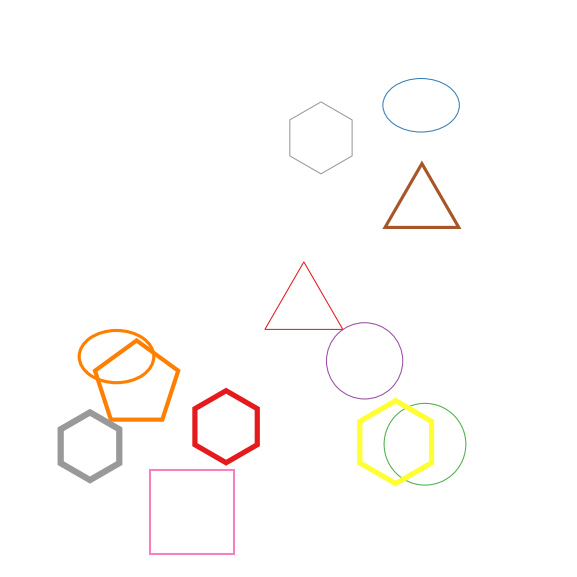[{"shape": "hexagon", "thickness": 2.5, "radius": 0.31, "center": [0.391, 0.26]}, {"shape": "triangle", "thickness": 0.5, "radius": 0.39, "center": [0.526, 0.468]}, {"shape": "oval", "thickness": 0.5, "radius": 0.33, "center": [0.729, 0.817]}, {"shape": "circle", "thickness": 0.5, "radius": 0.35, "center": [0.736, 0.23]}, {"shape": "circle", "thickness": 0.5, "radius": 0.33, "center": [0.631, 0.374]}, {"shape": "pentagon", "thickness": 2, "radius": 0.38, "center": [0.237, 0.334]}, {"shape": "oval", "thickness": 1.5, "radius": 0.32, "center": [0.202, 0.382]}, {"shape": "hexagon", "thickness": 2.5, "radius": 0.36, "center": [0.685, 0.234]}, {"shape": "triangle", "thickness": 1.5, "radius": 0.37, "center": [0.731, 0.642]}, {"shape": "square", "thickness": 1, "radius": 0.36, "center": [0.332, 0.112]}, {"shape": "hexagon", "thickness": 3, "radius": 0.29, "center": [0.156, 0.226]}, {"shape": "hexagon", "thickness": 0.5, "radius": 0.31, "center": [0.556, 0.76]}]